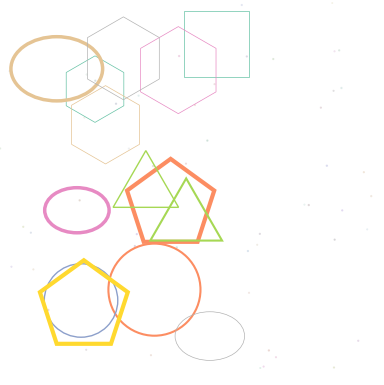[{"shape": "square", "thickness": 0.5, "radius": 0.42, "center": [0.562, 0.886]}, {"shape": "hexagon", "thickness": 0.5, "radius": 0.43, "center": [0.247, 0.769]}, {"shape": "circle", "thickness": 1.5, "radius": 0.6, "center": [0.401, 0.248]}, {"shape": "pentagon", "thickness": 3, "radius": 0.6, "center": [0.443, 0.468]}, {"shape": "circle", "thickness": 1, "radius": 0.48, "center": [0.21, 0.22]}, {"shape": "oval", "thickness": 2.5, "radius": 0.42, "center": [0.2, 0.454]}, {"shape": "hexagon", "thickness": 0.5, "radius": 0.57, "center": [0.463, 0.818]}, {"shape": "triangle", "thickness": 1, "radius": 0.49, "center": [0.379, 0.511]}, {"shape": "triangle", "thickness": 1.5, "radius": 0.54, "center": [0.484, 0.429]}, {"shape": "pentagon", "thickness": 3, "radius": 0.6, "center": [0.218, 0.204]}, {"shape": "hexagon", "thickness": 0.5, "radius": 0.51, "center": [0.274, 0.676]}, {"shape": "oval", "thickness": 2.5, "radius": 0.6, "center": [0.147, 0.821]}, {"shape": "oval", "thickness": 0.5, "radius": 0.45, "center": [0.545, 0.127]}, {"shape": "hexagon", "thickness": 0.5, "radius": 0.54, "center": [0.321, 0.849]}]